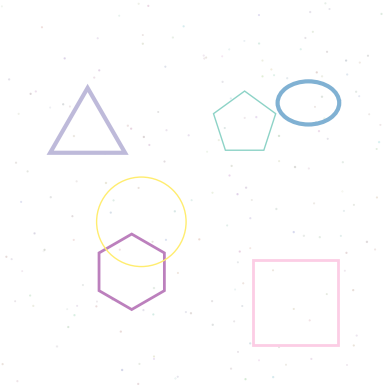[{"shape": "pentagon", "thickness": 1, "radius": 0.42, "center": [0.635, 0.679]}, {"shape": "triangle", "thickness": 3, "radius": 0.56, "center": [0.228, 0.659]}, {"shape": "oval", "thickness": 3, "radius": 0.4, "center": [0.801, 0.733]}, {"shape": "square", "thickness": 2, "radius": 0.55, "center": [0.769, 0.214]}, {"shape": "hexagon", "thickness": 2, "radius": 0.49, "center": [0.342, 0.294]}, {"shape": "circle", "thickness": 1, "radius": 0.58, "center": [0.367, 0.424]}]